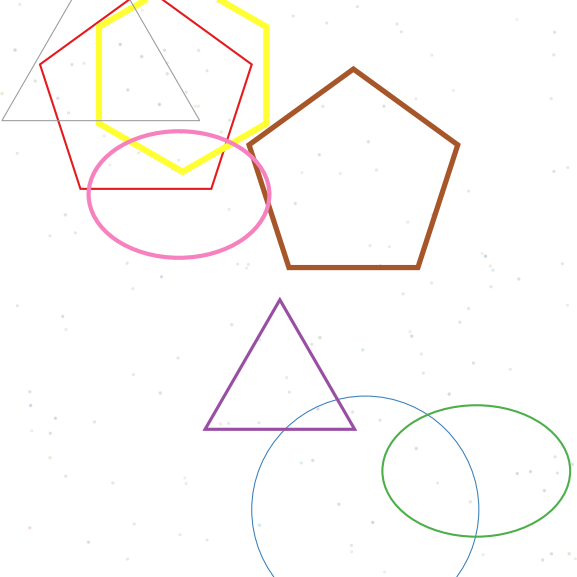[{"shape": "pentagon", "thickness": 1, "radius": 0.96, "center": [0.253, 0.828]}, {"shape": "circle", "thickness": 0.5, "radius": 0.98, "center": [0.633, 0.117]}, {"shape": "oval", "thickness": 1, "radius": 0.81, "center": [0.825, 0.184]}, {"shape": "triangle", "thickness": 1.5, "radius": 0.75, "center": [0.485, 0.331]}, {"shape": "hexagon", "thickness": 3, "radius": 0.84, "center": [0.316, 0.869]}, {"shape": "pentagon", "thickness": 2.5, "radius": 0.95, "center": [0.612, 0.69]}, {"shape": "oval", "thickness": 2, "radius": 0.78, "center": [0.31, 0.662]}, {"shape": "triangle", "thickness": 0.5, "radius": 0.99, "center": [0.175, 0.889]}]